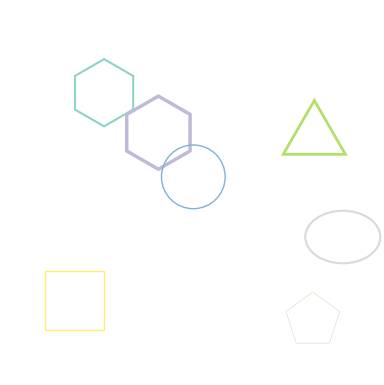[{"shape": "hexagon", "thickness": 1.5, "radius": 0.44, "center": [0.27, 0.759]}, {"shape": "hexagon", "thickness": 2.5, "radius": 0.47, "center": [0.411, 0.655]}, {"shape": "circle", "thickness": 1, "radius": 0.41, "center": [0.502, 0.541]}, {"shape": "triangle", "thickness": 2, "radius": 0.47, "center": [0.816, 0.646]}, {"shape": "oval", "thickness": 1.5, "radius": 0.49, "center": [0.89, 0.384]}, {"shape": "pentagon", "thickness": 0.5, "radius": 0.37, "center": [0.813, 0.168]}, {"shape": "square", "thickness": 1, "radius": 0.38, "center": [0.195, 0.219]}]